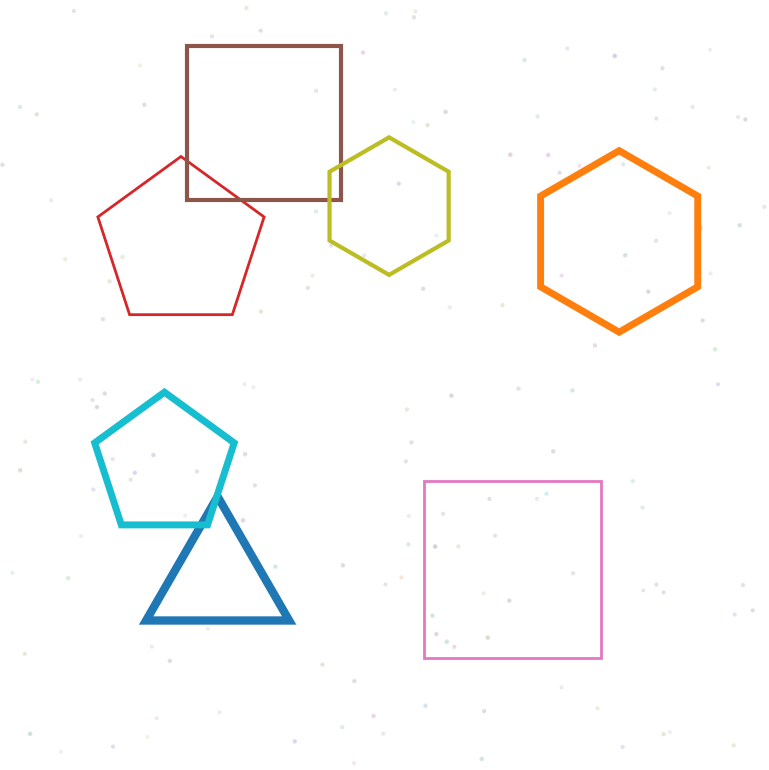[{"shape": "triangle", "thickness": 3, "radius": 0.54, "center": [0.283, 0.248]}, {"shape": "hexagon", "thickness": 2.5, "radius": 0.59, "center": [0.804, 0.686]}, {"shape": "pentagon", "thickness": 1, "radius": 0.57, "center": [0.235, 0.683]}, {"shape": "square", "thickness": 1.5, "radius": 0.5, "center": [0.343, 0.841]}, {"shape": "square", "thickness": 1, "radius": 0.57, "center": [0.665, 0.26]}, {"shape": "hexagon", "thickness": 1.5, "radius": 0.45, "center": [0.505, 0.732]}, {"shape": "pentagon", "thickness": 2.5, "radius": 0.48, "center": [0.214, 0.395]}]